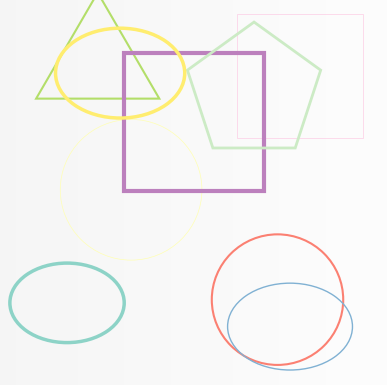[{"shape": "oval", "thickness": 2.5, "radius": 0.74, "center": [0.173, 0.213]}, {"shape": "circle", "thickness": 0.5, "radius": 0.91, "center": [0.338, 0.507]}, {"shape": "circle", "thickness": 1.5, "radius": 0.85, "center": [0.716, 0.222]}, {"shape": "oval", "thickness": 1, "radius": 0.81, "center": [0.748, 0.152]}, {"shape": "triangle", "thickness": 1.5, "radius": 0.92, "center": [0.252, 0.836]}, {"shape": "square", "thickness": 0.5, "radius": 0.81, "center": [0.774, 0.802]}, {"shape": "square", "thickness": 3, "radius": 0.9, "center": [0.5, 0.684]}, {"shape": "pentagon", "thickness": 2, "radius": 0.9, "center": [0.656, 0.762]}, {"shape": "oval", "thickness": 2.5, "radius": 0.83, "center": [0.31, 0.81]}]